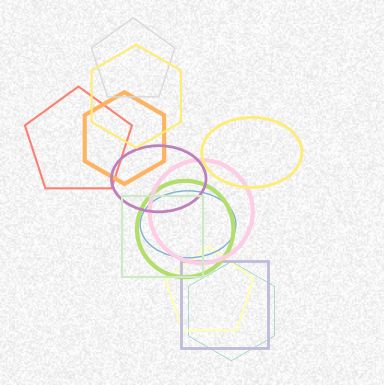[{"shape": "hexagon", "thickness": 0.5, "radius": 0.64, "center": [0.601, 0.192]}, {"shape": "pentagon", "thickness": 1.5, "radius": 0.6, "center": [0.544, 0.239]}, {"shape": "square", "thickness": 2, "radius": 0.56, "center": [0.583, 0.208]}, {"shape": "pentagon", "thickness": 1.5, "radius": 0.73, "center": [0.204, 0.629]}, {"shape": "oval", "thickness": 1, "radius": 0.62, "center": [0.488, 0.417]}, {"shape": "hexagon", "thickness": 3, "radius": 0.6, "center": [0.323, 0.641]}, {"shape": "circle", "thickness": 3, "radius": 0.63, "center": [0.481, 0.405]}, {"shape": "circle", "thickness": 3, "radius": 0.67, "center": [0.523, 0.451]}, {"shape": "pentagon", "thickness": 1, "radius": 0.57, "center": [0.346, 0.84]}, {"shape": "oval", "thickness": 2, "radius": 0.61, "center": [0.412, 0.536]}, {"shape": "square", "thickness": 1.5, "radius": 0.53, "center": [0.423, 0.386]}, {"shape": "hexagon", "thickness": 1.5, "radius": 0.67, "center": [0.354, 0.75]}, {"shape": "oval", "thickness": 2, "radius": 0.65, "center": [0.654, 0.604]}]